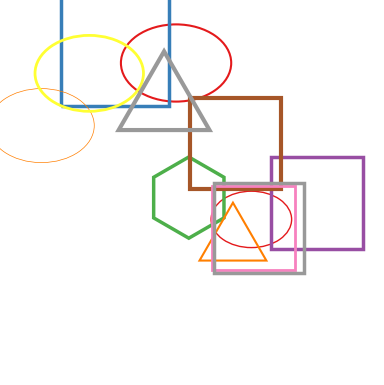[{"shape": "oval", "thickness": 1.5, "radius": 0.72, "center": [0.457, 0.836]}, {"shape": "oval", "thickness": 1, "radius": 0.52, "center": [0.653, 0.43]}, {"shape": "square", "thickness": 2.5, "radius": 0.7, "center": [0.298, 0.864]}, {"shape": "hexagon", "thickness": 2.5, "radius": 0.53, "center": [0.49, 0.487]}, {"shape": "square", "thickness": 2.5, "radius": 0.6, "center": [0.824, 0.473]}, {"shape": "oval", "thickness": 0.5, "radius": 0.69, "center": [0.107, 0.674]}, {"shape": "triangle", "thickness": 1.5, "radius": 0.5, "center": [0.605, 0.373]}, {"shape": "oval", "thickness": 2, "radius": 0.7, "center": [0.232, 0.809]}, {"shape": "square", "thickness": 3, "radius": 0.59, "center": [0.613, 0.627]}, {"shape": "square", "thickness": 2, "radius": 0.54, "center": [0.658, 0.409]}, {"shape": "square", "thickness": 2.5, "radius": 0.58, "center": [0.674, 0.408]}, {"shape": "triangle", "thickness": 3, "radius": 0.68, "center": [0.426, 0.73]}]